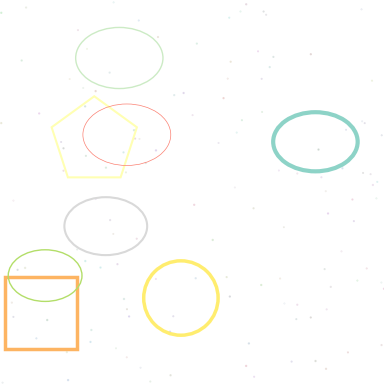[{"shape": "oval", "thickness": 3, "radius": 0.55, "center": [0.819, 0.632]}, {"shape": "pentagon", "thickness": 1.5, "radius": 0.58, "center": [0.245, 0.634]}, {"shape": "oval", "thickness": 0.5, "radius": 0.57, "center": [0.329, 0.65]}, {"shape": "square", "thickness": 2.5, "radius": 0.47, "center": [0.107, 0.186]}, {"shape": "oval", "thickness": 1, "radius": 0.48, "center": [0.117, 0.284]}, {"shape": "oval", "thickness": 1.5, "radius": 0.54, "center": [0.275, 0.413]}, {"shape": "oval", "thickness": 1, "radius": 0.57, "center": [0.31, 0.849]}, {"shape": "circle", "thickness": 2.5, "radius": 0.48, "center": [0.47, 0.226]}]